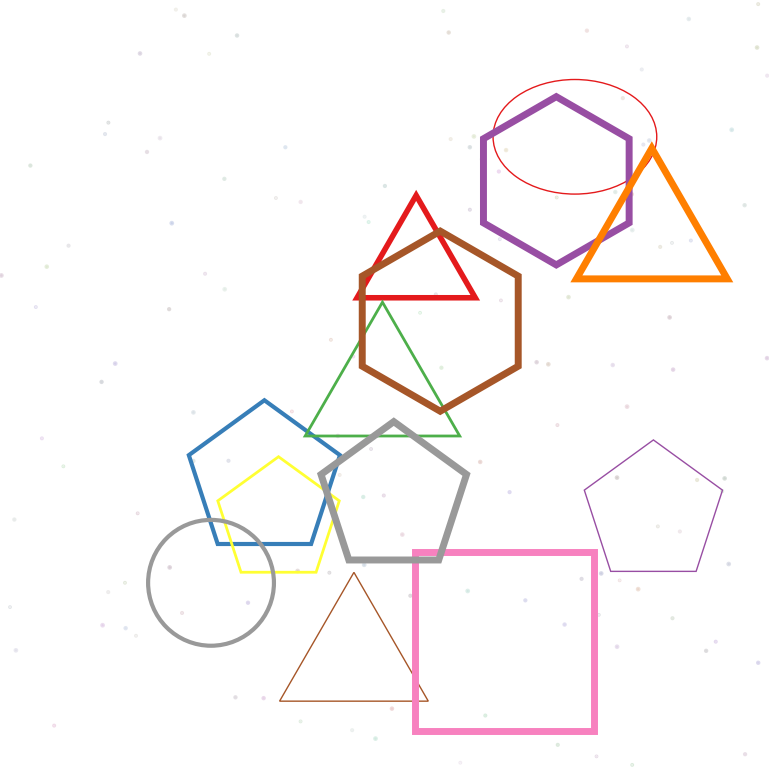[{"shape": "oval", "thickness": 0.5, "radius": 0.53, "center": [0.747, 0.822]}, {"shape": "triangle", "thickness": 2, "radius": 0.44, "center": [0.54, 0.658]}, {"shape": "pentagon", "thickness": 1.5, "radius": 0.52, "center": [0.343, 0.377]}, {"shape": "triangle", "thickness": 1, "radius": 0.58, "center": [0.497, 0.492]}, {"shape": "hexagon", "thickness": 2.5, "radius": 0.55, "center": [0.722, 0.765]}, {"shape": "pentagon", "thickness": 0.5, "radius": 0.47, "center": [0.849, 0.334]}, {"shape": "triangle", "thickness": 2.5, "radius": 0.57, "center": [0.847, 0.694]}, {"shape": "pentagon", "thickness": 1, "radius": 0.41, "center": [0.362, 0.324]}, {"shape": "hexagon", "thickness": 2.5, "radius": 0.58, "center": [0.572, 0.583]}, {"shape": "triangle", "thickness": 0.5, "radius": 0.56, "center": [0.46, 0.145]}, {"shape": "square", "thickness": 2.5, "radius": 0.58, "center": [0.656, 0.167]}, {"shape": "pentagon", "thickness": 2.5, "radius": 0.5, "center": [0.511, 0.353]}, {"shape": "circle", "thickness": 1.5, "radius": 0.41, "center": [0.274, 0.243]}]